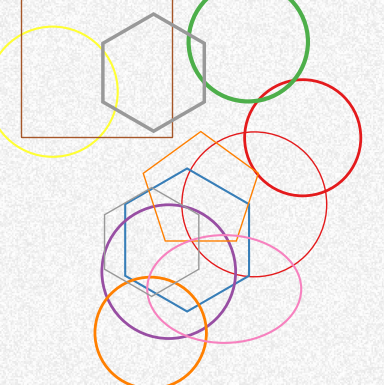[{"shape": "circle", "thickness": 1, "radius": 0.94, "center": [0.66, 0.469]}, {"shape": "circle", "thickness": 2, "radius": 0.75, "center": [0.786, 0.642]}, {"shape": "hexagon", "thickness": 1.5, "radius": 0.93, "center": [0.486, 0.377]}, {"shape": "circle", "thickness": 3, "radius": 0.78, "center": [0.645, 0.892]}, {"shape": "circle", "thickness": 2, "radius": 0.87, "center": [0.438, 0.294]}, {"shape": "pentagon", "thickness": 1, "radius": 0.79, "center": [0.522, 0.501]}, {"shape": "circle", "thickness": 2, "radius": 0.72, "center": [0.391, 0.135]}, {"shape": "circle", "thickness": 1.5, "radius": 0.85, "center": [0.137, 0.762]}, {"shape": "square", "thickness": 1, "radius": 0.98, "center": [0.25, 0.838]}, {"shape": "oval", "thickness": 1.5, "radius": 1.0, "center": [0.582, 0.249]}, {"shape": "hexagon", "thickness": 2.5, "radius": 0.76, "center": [0.399, 0.811]}, {"shape": "hexagon", "thickness": 1, "radius": 0.71, "center": [0.394, 0.371]}]